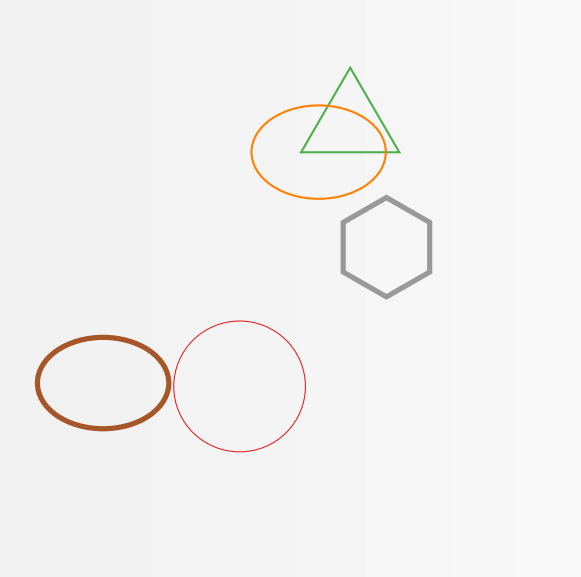[{"shape": "circle", "thickness": 0.5, "radius": 0.57, "center": [0.412, 0.33]}, {"shape": "triangle", "thickness": 1, "radius": 0.49, "center": [0.603, 0.784]}, {"shape": "oval", "thickness": 1, "radius": 0.58, "center": [0.548, 0.736]}, {"shape": "oval", "thickness": 2.5, "radius": 0.57, "center": [0.177, 0.336]}, {"shape": "hexagon", "thickness": 2.5, "radius": 0.43, "center": [0.665, 0.571]}]